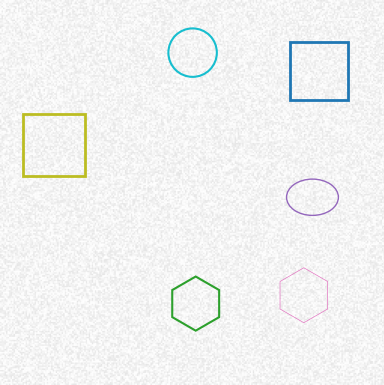[{"shape": "square", "thickness": 2, "radius": 0.37, "center": [0.829, 0.816]}, {"shape": "hexagon", "thickness": 1.5, "radius": 0.35, "center": [0.508, 0.211]}, {"shape": "oval", "thickness": 1, "radius": 0.34, "center": [0.812, 0.488]}, {"shape": "hexagon", "thickness": 0.5, "radius": 0.36, "center": [0.789, 0.233]}, {"shape": "square", "thickness": 2, "radius": 0.4, "center": [0.141, 0.624]}, {"shape": "circle", "thickness": 1.5, "radius": 0.31, "center": [0.5, 0.863]}]